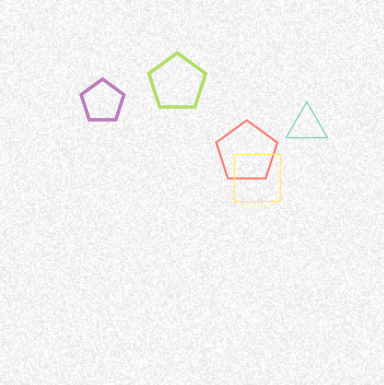[{"shape": "triangle", "thickness": 1, "radius": 0.31, "center": [0.797, 0.673]}, {"shape": "pentagon", "thickness": 1.5, "radius": 0.42, "center": [0.641, 0.604]}, {"shape": "pentagon", "thickness": 2.5, "radius": 0.39, "center": [0.46, 0.785]}, {"shape": "pentagon", "thickness": 2.5, "radius": 0.29, "center": [0.266, 0.736]}, {"shape": "square", "thickness": 1, "radius": 0.3, "center": [0.668, 0.539]}]